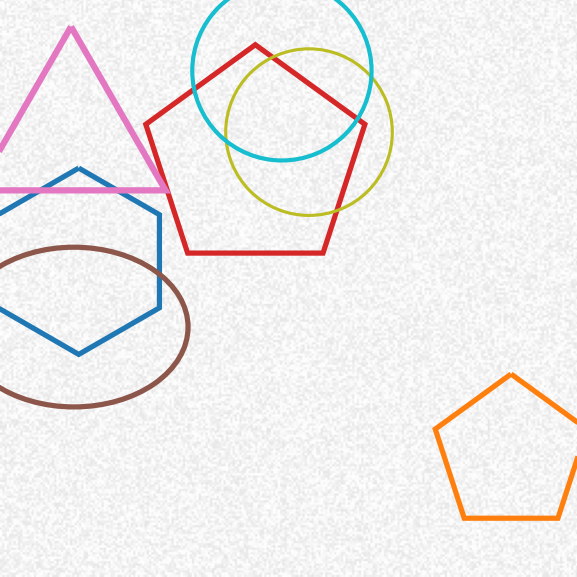[{"shape": "hexagon", "thickness": 2.5, "radius": 0.81, "center": [0.136, 0.547]}, {"shape": "pentagon", "thickness": 2.5, "radius": 0.69, "center": [0.885, 0.213]}, {"shape": "pentagon", "thickness": 2.5, "radius": 1.0, "center": [0.442, 0.722]}, {"shape": "oval", "thickness": 2.5, "radius": 0.99, "center": [0.128, 0.433]}, {"shape": "triangle", "thickness": 3, "radius": 0.94, "center": [0.123, 0.764]}, {"shape": "circle", "thickness": 1.5, "radius": 0.72, "center": [0.535, 0.77]}, {"shape": "circle", "thickness": 2, "radius": 0.78, "center": [0.488, 0.876]}]